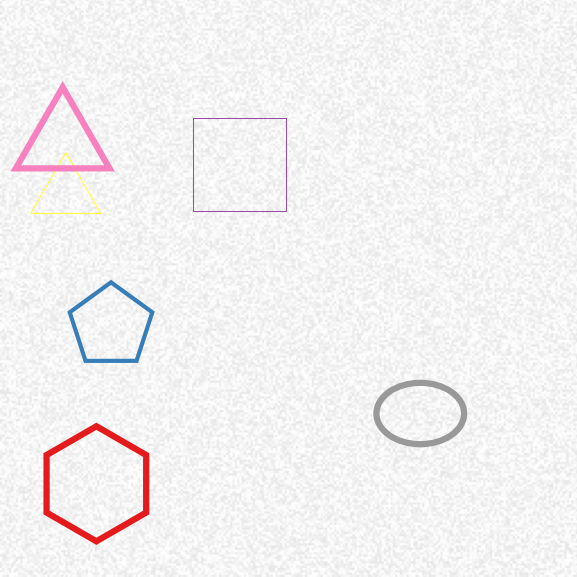[{"shape": "hexagon", "thickness": 3, "radius": 0.5, "center": [0.167, 0.161]}, {"shape": "pentagon", "thickness": 2, "radius": 0.38, "center": [0.192, 0.435]}, {"shape": "square", "thickness": 0.5, "radius": 0.4, "center": [0.415, 0.714]}, {"shape": "triangle", "thickness": 0.5, "radius": 0.35, "center": [0.114, 0.665]}, {"shape": "triangle", "thickness": 3, "radius": 0.47, "center": [0.109, 0.754]}, {"shape": "oval", "thickness": 3, "radius": 0.38, "center": [0.728, 0.283]}]